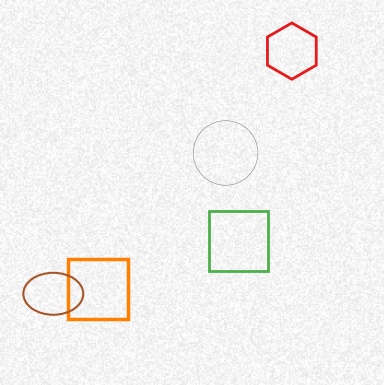[{"shape": "hexagon", "thickness": 2, "radius": 0.37, "center": [0.758, 0.867]}, {"shape": "square", "thickness": 2, "radius": 0.39, "center": [0.619, 0.374]}, {"shape": "square", "thickness": 2.5, "radius": 0.39, "center": [0.256, 0.249]}, {"shape": "oval", "thickness": 1.5, "radius": 0.39, "center": [0.138, 0.237]}, {"shape": "circle", "thickness": 0.5, "radius": 0.42, "center": [0.586, 0.603]}]